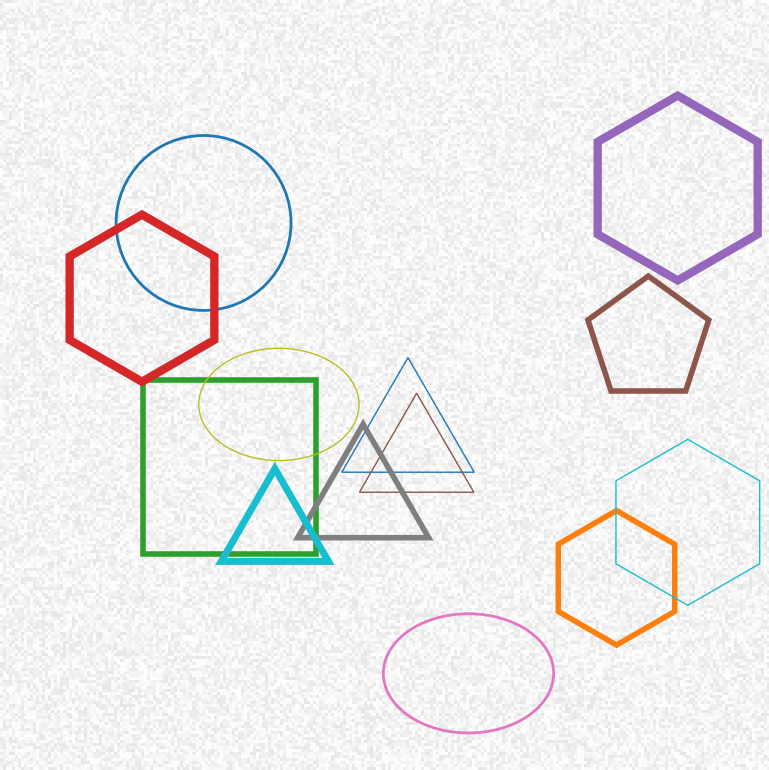[{"shape": "circle", "thickness": 1, "radius": 0.57, "center": [0.264, 0.71]}, {"shape": "triangle", "thickness": 0.5, "radius": 0.5, "center": [0.53, 0.436]}, {"shape": "hexagon", "thickness": 2, "radius": 0.44, "center": [0.801, 0.25]}, {"shape": "square", "thickness": 2, "radius": 0.56, "center": [0.298, 0.393]}, {"shape": "hexagon", "thickness": 3, "radius": 0.54, "center": [0.184, 0.613]}, {"shape": "hexagon", "thickness": 3, "radius": 0.6, "center": [0.88, 0.756]}, {"shape": "triangle", "thickness": 0.5, "radius": 0.43, "center": [0.541, 0.404]}, {"shape": "pentagon", "thickness": 2, "radius": 0.41, "center": [0.842, 0.559]}, {"shape": "oval", "thickness": 1, "radius": 0.55, "center": [0.608, 0.126]}, {"shape": "triangle", "thickness": 2, "radius": 0.49, "center": [0.472, 0.351]}, {"shape": "oval", "thickness": 0.5, "radius": 0.52, "center": [0.362, 0.475]}, {"shape": "hexagon", "thickness": 0.5, "radius": 0.54, "center": [0.893, 0.322]}, {"shape": "triangle", "thickness": 2.5, "radius": 0.4, "center": [0.357, 0.311]}]